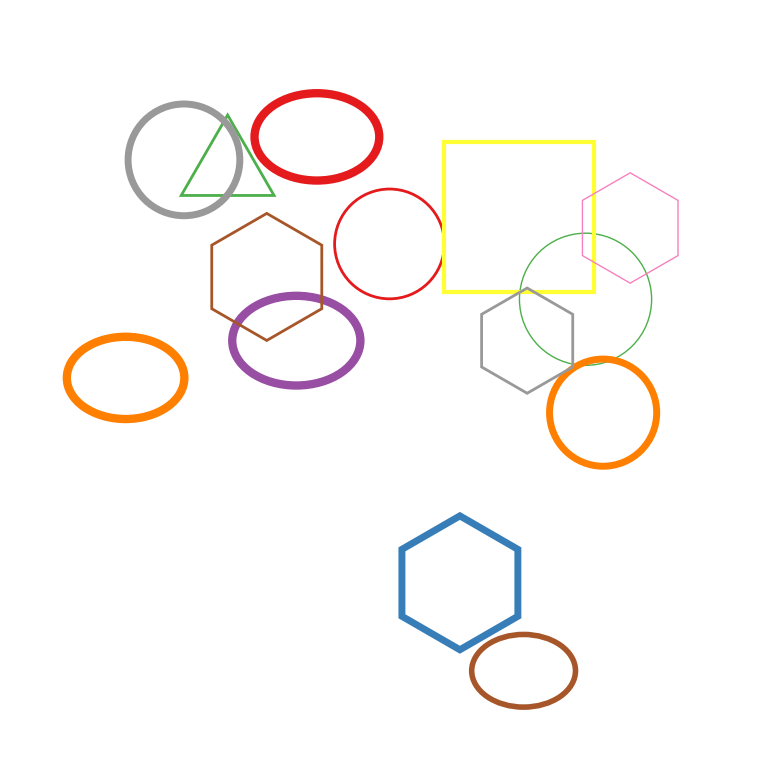[{"shape": "oval", "thickness": 3, "radius": 0.41, "center": [0.412, 0.822]}, {"shape": "circle", "thickness": 1, "radius": 0.36, "center": [0.506, 0.683]}, {"shape": "hexagon", "thickness": 2.5, "radius": 0.43, "center": [0.597, 0.243]}, {"shape": "circle", "thickness": 0.5, "radius": 0.43, "center": [0.76, 0.611]}, {"shape": "triangle", "thickness": 1, "radius": 0.35, "center": [0.296, 0.781]}, {"shape": "oval", "thickness": 3, "radius": 0.42, "center": [0.385, 0.558]}, {"shape": "oval", "thickness": 3, "radius": 0.38, "center": [0.163, 0.509]}, {"shape": "circle", "thickness": 2.5, "radius": 0.35, "center": [0.783, 0.464]}, {"shape": "square", "thickness": 1.5, "radius": 0.49, "center": [0.674, 0.718]}, {"shape": "oval", "thickness": 2, "radius": 0.34, "center": [0.68, 0.129]}, {"shape": "hexagon", "thickness": 1, "radius": 0.41, "center": [0.346, 0.64]}, {"shape": "hexagon", "thickness": 0.5, "radius": 0.36, "center": [0.818, 0.704]}, {"shape": "circle", "thickness": 2.5, "radius": 0.36, "center": [0.239, 0.792]}, {"shape": "hexagon", "thickness": 1, "radius": 0.34, "center": [0.685, 0.558]}]